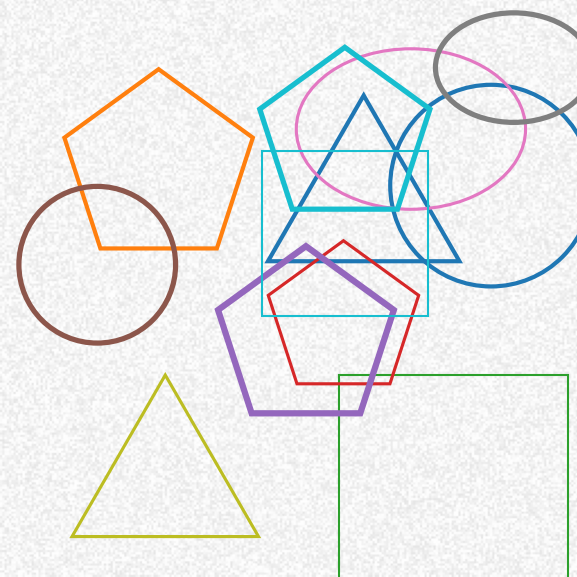[{"shape": "triangle", "thickness": 2, "radius": 0.96, "center": [0.63, 0.642]}, {"shape": "circle", "thickness": 2, "radius": 0.87, "center": [0.85, 0.678]}, {"shape": "pentagon", "thickness": 2, "radius": 0.86, "center": [0.275, 0.708]}, {"shape": "square", "thickness": 1, "radius": 0.99, "center": [0.786, 0.151]}, {"shape": "pentagon", "thickness": 1.5, "radius": 0.68, "center": [0.595, 0.445]}, {"shape": "pentagon", "thickness": 3, "radius": 0.8, "center": [0.53, 0.413]}, {"shape": "circle", "thickness": 2.5, "radius": 0.68, "center": [0.168, 0.541]}, {"shape": "oval", "thickness": 1.5, "radius": 0.99, "center": [0.712, 0.776]}, {"shape": "oval", "thickness": 2.5, "radius": 0.68, "center": [0.889, 0.882]}, {"shape": "triangle", "thickness": 1.5, "radius": 0.93, "center": [0.286, 0.163]}, {"shape": "pentagon", "thickness": 2.5, "radius": 0.77, "center": [0.597, 0.762]}, {"shape": "square", "thickness": 1, "radius": 0.72, "center": [0.598, 0.595]}]